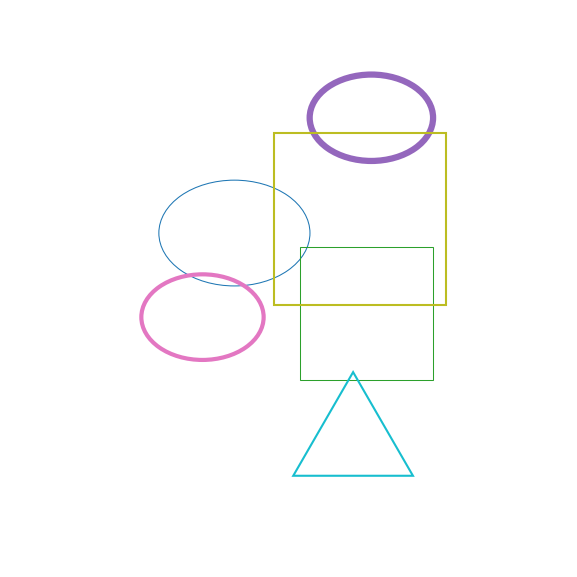[{"shape": "oval", "thickness": 0.5, "radius": 0.65, "center": [0.406, 0.596]}, {"shape": "square", "thickness": 0.5, "radius": 0.58, "center": [0.635, 0.457]}, {"shape": "oval", "thickness": 3, "radius": 0.53, "center": [0.643, 0.795]}, {"shape": "oval", "thickness": 2, "radius": 0.53, "center": [0.351, 0.45]}, {"shape": "square", "thickness": 1, "radius": 0.74, "center": [0.624, 0.62]}, {"shape": "triangle", "thickness": 1, "radius": 0.6, "center": [0.611, 0.235]}]